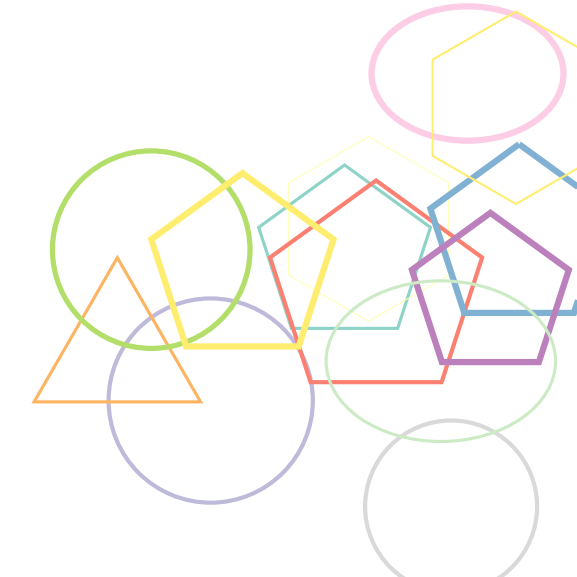[{"shape": "pentagon", "thickness": 1.5, "radius": 0.78, "center": [0.597, 0.557]}, {"shape": "hexagon", "thickness": 0.5, "radius": 0.8, "center": [0.638, 0.603]}, {"shape": "circle", "thickness": 2, "radius": 0.88, "center": [0.365, 0.306]}, {"shape": "pentagon", "thickness": 2, "radius": 0.97, "center": [0.651, 0.494]}, {"shape": "pentagon", "thickness": 3, "radius": 0.81, "center": [0.899, 0.588]}, {"shape": "triangle", "thickness": 1.5, "radius": 0.83, "center": [0.203, 0.386]}, {"shape": "circle", "thickness": 2.5, "radius": 0.86, "center": [0.262, 0.567]}, {"shape": "oval", "thickness": 3, "radius": 0.83, "center": [0.81, 0.872]}, {"shape": "circle", "thickness": 2, "radius": 0.74, "center": [0.781, 0.122]}, {"shape": "pentagon", "thickness": 3, "radius": 0.71, "center": [0.849, 0.488]}, {"shape": "oval", "thickness": 1.5, "radius": 0.99, "center": [0.763, 0.374]}, {"shape": "pentagon", "thickness": 3, "radius": 0.83, "center": [0.42, 0.533]}, {"shape": "hexagon", "thickness": 1, "radius": 0.83, "center": [0.893, 0.813]}]